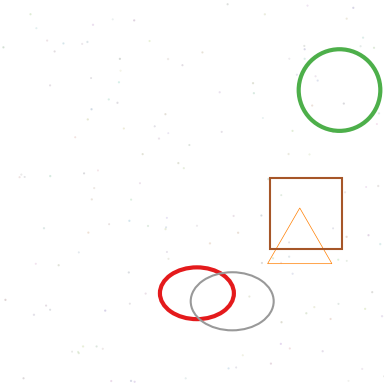[{"shape": "oval", "thickness": 3, "radius": 0.48, "center": [0.511, 0.238]}, {"shape": "circle", "thickness": 3, "radius": 0.53, "center": [0.882, 0.766]}, {"shape": "triangle", "thickness": 0.5, "radius": 0.48, "center": [0.779, 0.363]}, {"shape": "square", "thickness": 1.5, "radius": 0.46, "center": [0.795, 0.445]}, {"shape": "oval", "thickness": 1.5, "radius": 0.54, "center": [0.603, 0.217]}]